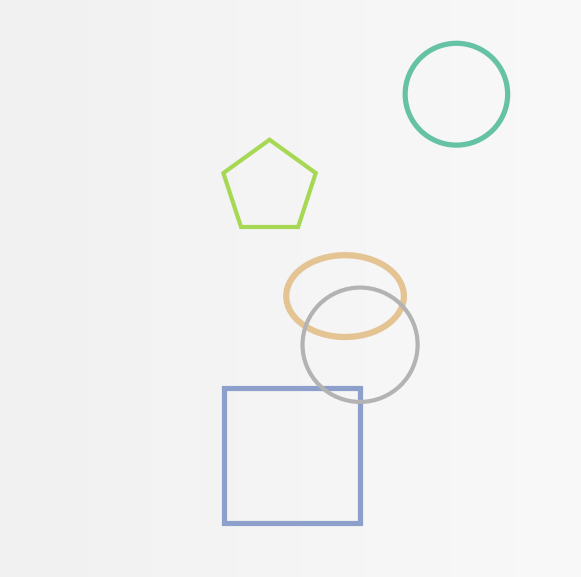[{"shape": "circle", "thickness": 2.5, "radius": 0.44, "center": [0.785, 0.836]}, {"shape": "square", "thickness": 2.5, "radius": 0.59, "center": [0.503, 0.21]}, {"shape": "pentagon", "thickness": 2, "radius": 0.42, "center": [0.464, 0.674]}, {"shape": "oval", "thickness": 3, "radius": 0.51, "center": [0.594, 0.486]}, {"shape": "circle", "thickness": 2, "radius": 0.49, "center": [0.619, 0.402]}]